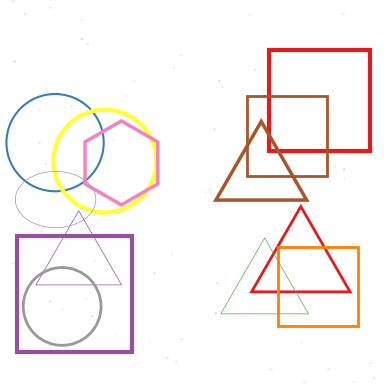[{"shape": "triangle", "thickness": 2, "radius": 0.74, "center": [0.781, 0.316]}, {"shape": "square", "thickness": 3, "radius": 0.65, "center": [0.829, 0.739]}, {"shape": "circle", "thickness": 1.5, "radius": 0.63, "center": [0.143, 0.63]}, {"shape": "triangle", "thickness": 0.5, "radius": 0.66, "center": [0.687, 0.25]}, {"shape": "square", "thickness": 3, "radius": 0.75, "center": [0.193, 0.236]}, {"shape": "triangle", "thickness": 0.5, "radius": 0.64, "center": [0.205, 0.324]}, {"shape": "square", "thickness": 2, "radius": 0.52, "center": [0.827, 0.255]}, {"shape": "circle", "thickness": 3, "radius": 0.67, "center": [0.272, 0.582]}, {"shape": "square", "thickness": 2, "radius": 0.52, "center": [0.745, 0.646]}, {"shape": "triangle", "thickness": 2.5, "radius": 0.68, "center": [0.679, 0.548]}, {"shape": "hexagon", "thickness": 2.5, "radius": 0.55, "center": [0.315, 0.577]}, {"shape": "circle", "thickness": 2, "radius": 0.51, "center": [0.161, 0.204]}, {"shape": "oval", "thickness": 0.5, "radius": 0.52, "center": [0.144, 0.482]}]